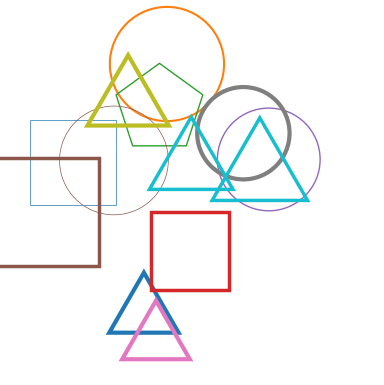[{"shape": "triangle", "thickness": 3, "radius": 0.52, "center": [0.374, 0.188]}, {"shape": "square", "thickness": 0.5, "radius": 0.56, "center": [0.19, 0.577]}, {"shape": "circle", "thickness": 1.5, "radius": 0.74, "center": [0.434, 0.834]}, {"shape": "pentagon", "thickness": 1, "radius": 0.59, "center": [0.414, 0.717]}, {"shape": "square", "thickness": 2.5, "radius": 0.51, "center": [0.494, 0.349]}, {"shape": "circle", "thickness": 1, "radius": 0.67, "center": [0.698, 0.586]}, {"shape": "square", "thickness": 2.5, "radius": 0.7, "center": [0.118, 0.449]}, {"shape": "circle", "thickness": 0.5, "radius": 0.71, "center": [0.296, 0.583]}, {"shape": "triangle", "thickness": 3, "radius": 0.51, "center": [0.405, 0.118]}, {"shape": "circle", "thickness": 3, "radius": 0.6, "center": [0.632, 0.654]}, {"shape": "triangle", "thickness": 3, "radius": 0.61, "center": [0.333, 0.735]}, {"shape": "triangle", "thickness": 2.5, "radius": 0.63, "center": [0.497, 0.571]}, {"shape": "triangle", "thickness": 2.5, "radius": 0.72, "center": [0.675, 0.551]}]